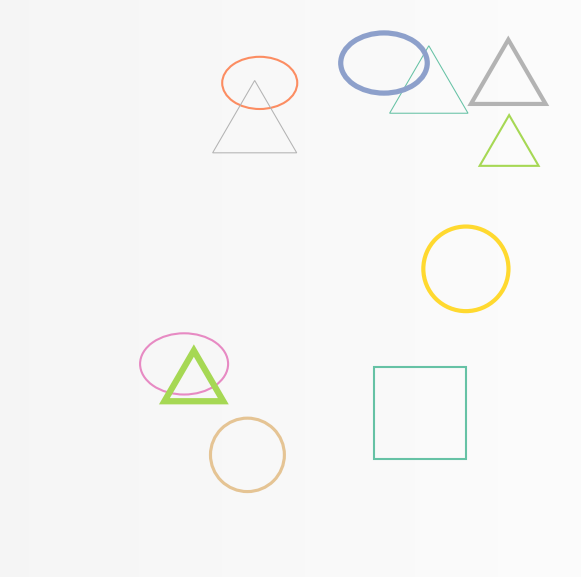[{"shape": "square", "thickness": 1, "radius": 0.4, "center": [0.723, 0.284]}, {"shape": "triangle", "thickness": 0.5, "radius": 0.39, "center": [0.738, 0.842]}, {"shape": "oval", "thickness": 1, "radius": 0.32, "center": [0.447, 0.856]}, {"shape": "oval", "thickness": 2.5, "radius": 0.37, "center": [0.661, 0.89]}, {"shape": "oval", "thickness": 1, "radius": 0.38, "center": [0.317, 0.369]}, {"shape": "triangle", "thickness": 3, "radius": 0.29, "center": [0.334, 0.334]}, {"shape": "triangle", "thickness": 1, "radius": 0.29, "center": [0.876, 0.741]}, {"shape": "circle", "thickness": 2, "radius": 0.37, "center": [0.802, 0.534]}, {"shape": "circle", "thickness": 1.5, "radius": 0.32, "center": [0.426, 0.211]}, {"shape": "triangle", "thickness": 2, "radius": 0.37, "center": [0.874, 0.856]}, {"shape": "triangle", "thickness": 0.5, "radius": 0.42, "center": [0.438, 0.776]}]